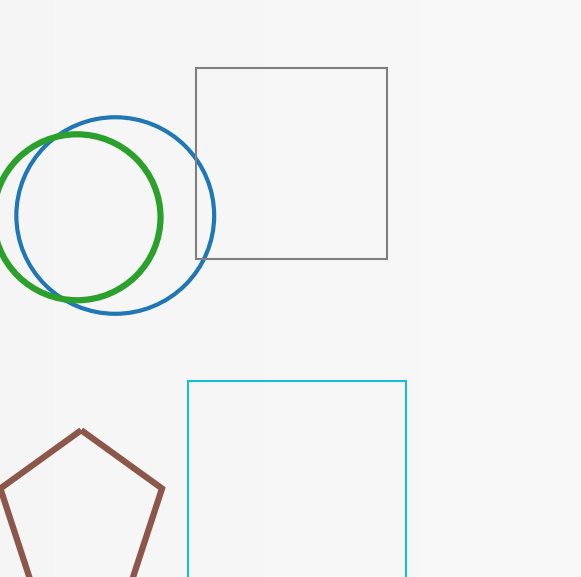[{"shape": "circle", "thickness": 2, "radius": 0.85, "center": [0.198, 0.626]}, {"shape": "circle", "thickness": 3, "radius": 0.72, "center": [0.132, 0.623]}, {"shape": "pentagon", "thickness": 3, "radius": 0.73, "center": [0.14, 0.108]}, {"shape": "square", "thickness": 1, "radius": 0.82, "center": [0.501, 0.716]}, {"shape": "square", "thickness": 1, "radius": 0.94, "center": [0.511, 0.152]}]